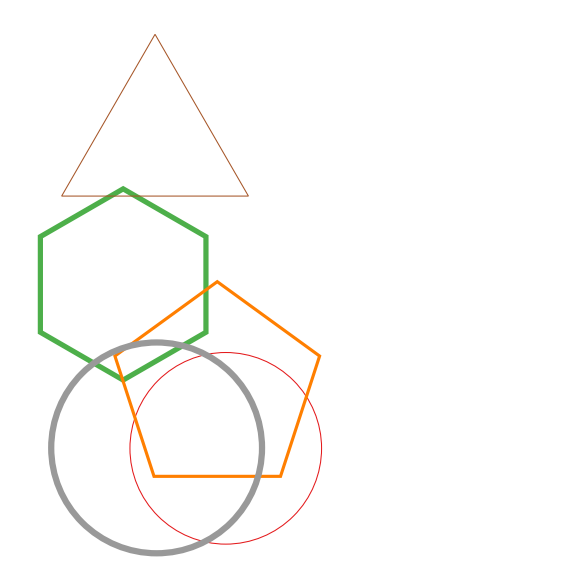[{"shape": "circle", "thickness": 0.5, "radius": 0.83, "center": [0.391, 0.223]}, {"shape": "hexagon", "thickness": 2.5, "radius": 0.83, "center": [0.213, 0.507]}, {"shape": "pentagon", "thickness": 1.5, "radius": 0.93, "center": [0.376, 0.325]}, {"shape": "triangle", "thickness": 0.5, "radius": 0.93, "center": [0.268, 0.753]}, {"shape": "circle", "thickness": 3, "radius": 0.91, "center": [0.271, 0.224]}]